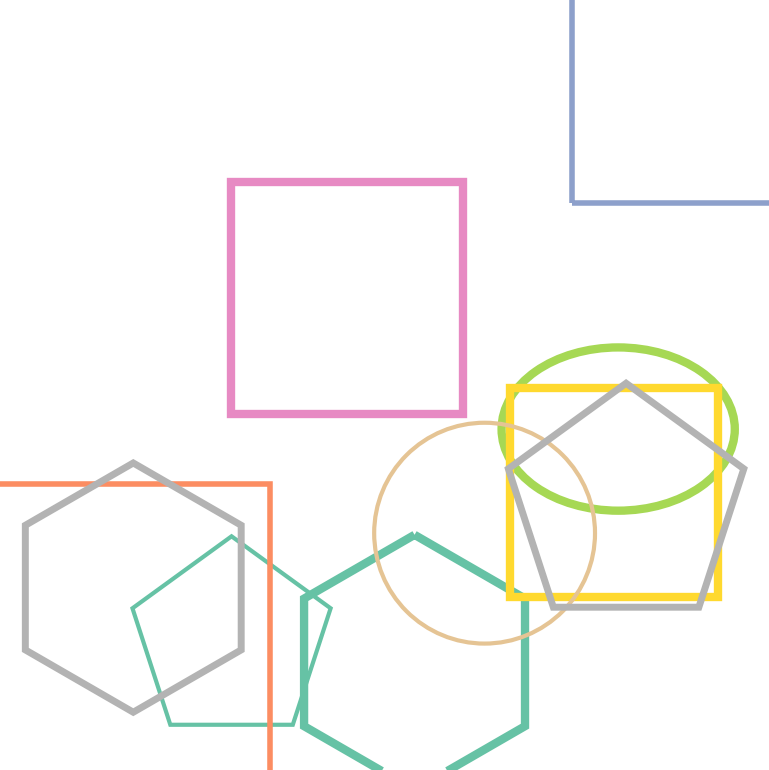[{"shape": "pentagon", "thickness": 1.5, "radius": 0.68, "center": [0.301, 0.168]}, {"shape": "hexagon", "thickness": 3, "radius": 0.83, "center": [0.538, 0.14]}, {"shape": "square", "thickness": 2, "radius": 0.98, "center": [0.154, 0.174]}, {"shape": "square", "thickness": 2, "radius": 0.74, "center": [0.892, 0.884]}, {"shape": "square", "thickness": 3, "radius": 0.75, "center": [0.45, 0.613]}, {"shape": "oval", "thickness": 3, "radius": 0.76, "center": [0.803, 0.443]}, {"shape": "square", "thickness": 3, "radius": 0.68, "center": [0.797, 0.36]}, {"shape": "circle", "thickness": 1.5, "radius": 0.72, "center": [0.629, 0.308]}, {"shape": "pentagon", "thickness": 2.5, "radius": 0.8, "center": [0.813, 0.341]}, {"shape": "hexagon", "thickness": 2.5, "radius": 0.81, "center": [0.173, 0.237]}]